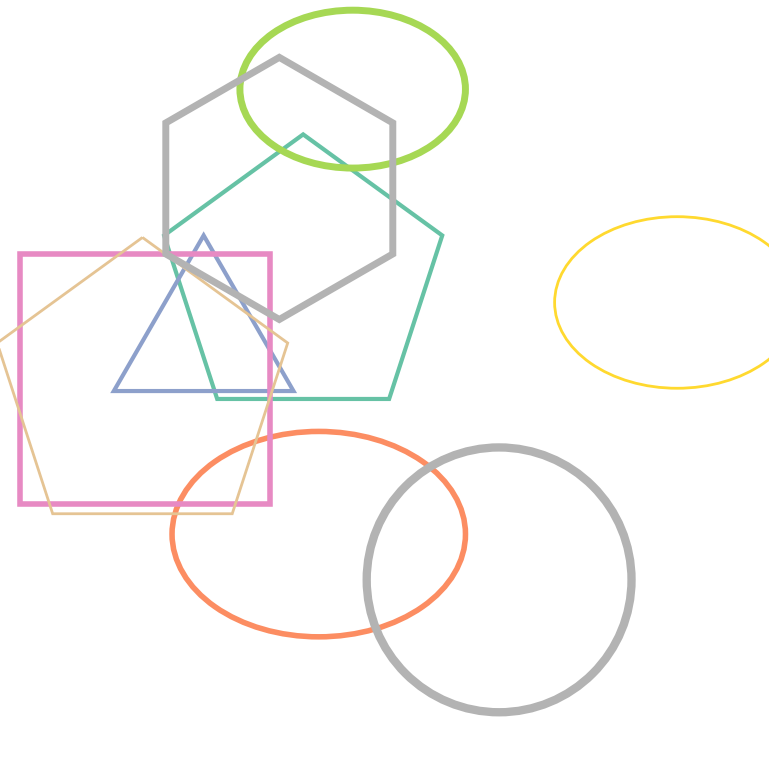[{"shape": "pentagon", "thickness": 1.5, "radius": 0.95, "center": [0.394, 0.636]}, {"shape": "oval", "thickness": 2, "radius": 0.95, "center": [0.414, 0.306]}, {"shape": "triangle", "thickness": 1.5, "radius": 0.67, "center": [0.264, 0.56]}, {"shape": "square", "thickness": 2, "radius": 0.81, "center": [0.188, 0.508]}, {"shape": "oval", "thickness": 2.5, "radius": 0.73, "center": [0.458, 0.884]}, {"shape": "oval", "thickness": 1, "radius": 0.8, "center": [0.879, 0.607]}, {"shape": "pentagon", "thickness": 1, "radius": 0.99, "center": [0.185, 0.493]}, {"shape": "hexagon", "thickness": 2.5, "radius": 0.85, "center": [0.363, 0.755]}, {"shape": "circle", "thickness": 3, "radius": 0.86, "center": [0.648, 0.247]}]